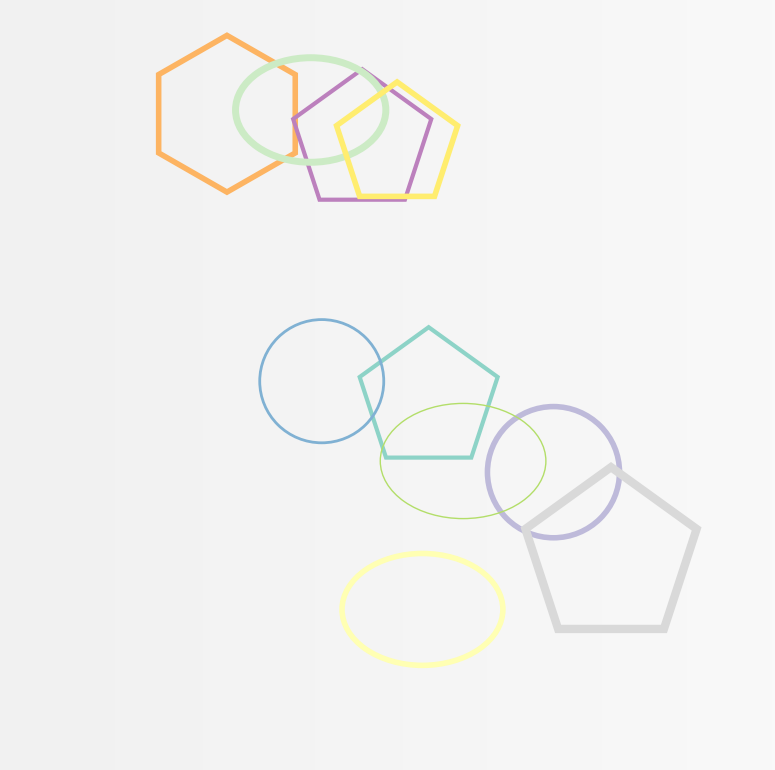[{"shape": "pentagon", "thickness": 1.5, "radius": 0.47, "center": [0.553, 0.481]}, {"shape": "oval", "thickness": 2, "radius": 0.52, "center": [0.545, 0.209]}, {"shape": "circle", "thickness": 2, "radius": 0.43, "center": [0.714, 0.387]}, {"shape": "circle", "thickness": 1, "radius": 0.4, "center": [0.415, 0.505]}, {"shape": "hexagon", "thickness": 2, "radius": 0.51, "center": [0.293, 0.852]}, {"shape": "oval", "thickness": 0.5, "radius": 0.53, "center": [0.598, 0.401]}, {"shape": "pentagon", "thickness": 3, "radius": 0.58, "center": [0.788, 0.277]}, {"shape": "pentagon", "thickness": 1.5, "radius": 0.47, "center": [0.467, 0.816]}, {"shape": "oval", "thickness": 2.5, "radius": 0.48, "center": [0.401, 0.857]}, {"shape": "pentagon", "thickness": 2, "radius": 0.41, "center": [0.512, 0.811]}]